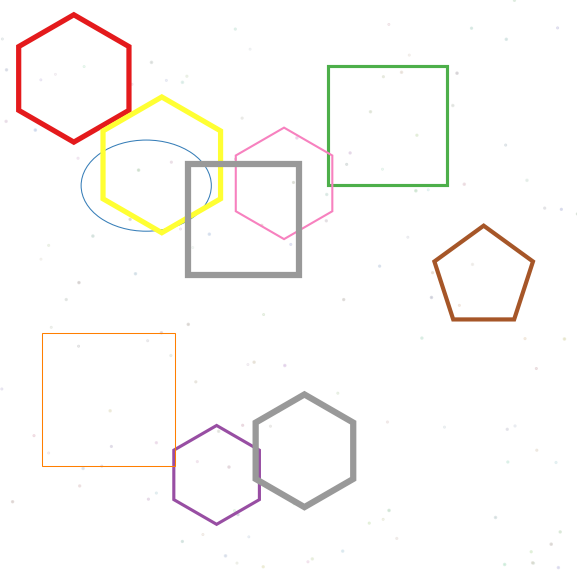[{"shape": "hexagon", "thickness": 2.5, "radius": 0.55, "center": [0.128, 0.863]}, {"shape": "oval", "thickness": 0.5, "radius": 0.56, "center": [0.253, 0.678]}, {"shape": "square", "thickness": 1.5, "radius": 0.51, "center": [0.671, 0.782]}, {"shape": "hexagon", "thickness": 1.5, "radius": 0.43, "center": [0.375, 0.177]}, {"shape": "square", "thickness": 0.5, "radius": 0.58, "center": [0.188, 0.308]}, {"shape": "hexagon", "thickness": 2.5, "radius": 0.59, "center": [0.28, 0.714]}, {"shape": "pentagon", "thickness": 2, "radius": 0.45, "center": [0.838, 0.519]}, {"shape": "hexagon", "thickness": 1, "radius": 0.48, "center": [0.492, 0.682]}, {"shape": "hexagon", "thickness": 3, "radius": 0.49, "center": [0.527, 0.219]}, {"shape": "square", "thickness": 3, "radius": 0.48, "center": [0.421, 0.618]}]